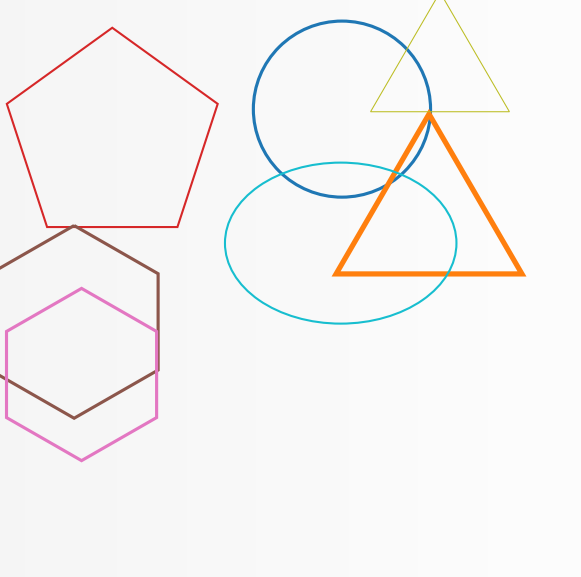[{"shape": "circle", "thickness": 1.5, "radius": 0.76, "center": [0.588, 0.81]}, {"shape": "triangle", "thickness": 2.5, "radius": 0.92, "center": [0.738, 0.617]}, {"shape": "pentagon", "thickness": 1, "radius": 0.95, "center": [0.193, 0.76]}, {"shape": "hexagon", "thickness": 1.5, "radius": 0.83, "center": [0.128, 0.442]}, {"shape": "hexagon", "thickness": 1.5, "radius": 0.75, "center": [0.14, 0.351]}, {"shape": "triangle", "thickness": 0.5, "radius": 0.69, "center": [0.757, 0.875]}, {"shape": "oval", "thickness": 1, "radius": 1.0, "center": [0.586, 0.578]}]